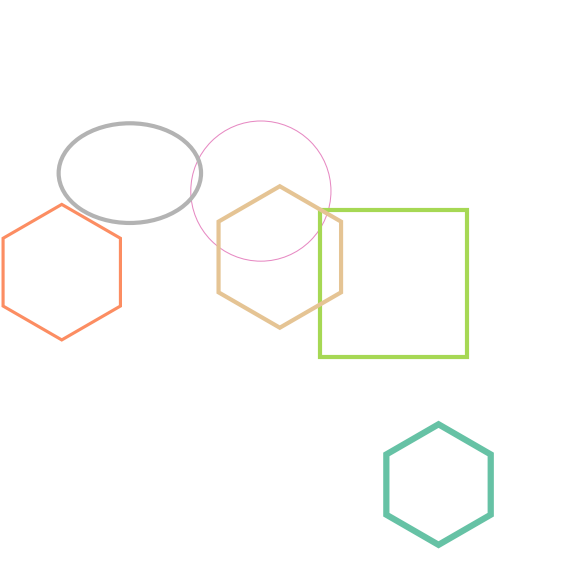[{"shape": "hexagon", "thickness": 3, "radius": 0.52, "center": [0.759, 0.16]}, {"shape": "hexagon", "thickness": 1.5, "radius": 0.59, "center": [0.107, 0.528]}, {"shape": "circle", "thickness": 0.5, "radius": 0.61, "center": [0.452, 0.668]}, {"shape": "square", "thickness": 2, "radius": 0.64, "center": [0.682, 0.509]}, {"shape": "hexagon", "thickness": 2, "radius": 0.61, "center": [0.485, 0.554]}, {"shape": "oval", "thickness": 2, "radius": 0.62, "center": [0.225, 0.699]}]